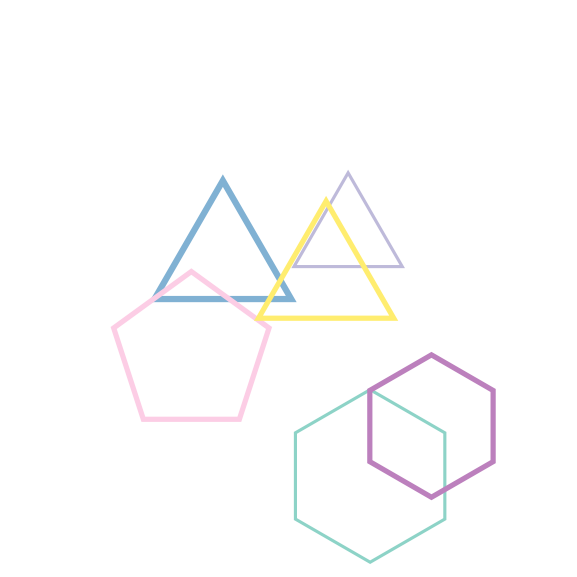[{"shape": "hexagon", "thickness": 1.5, "radius": 0.75, "center": [0.641, 0.175]}, {"shape": "triangle", "thickness": 1.5, "radius": 0.54, "center": [0.603, 0.592]}, {"shape": "triangle", "thickness": 3, "radius": 0.68, "center": [0.386, 0.55]}, {"shape": "pentagon", "thickness": 2.5, "radius": 0.71, "center": [0.331, 0.387]}, {"shape": "hexagon", "thickness": 2.5, "radius": 0.62, "center": [0.747, 0.261]}, {"shape": "triangle", "thickness": 2.5, "radius": 0.68, "center": [0.565, 0.516]}]